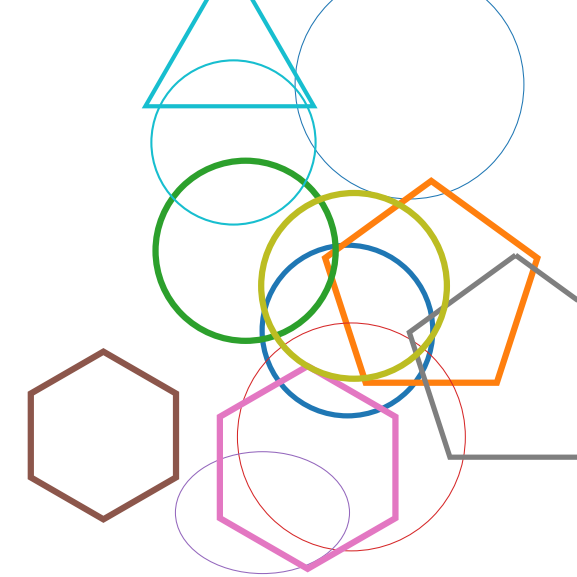[{"shape": "circle", "thickness": 0.5, "radius": 0.99, "center": [0.709, 0.853]}, {"shape": "circle", "thickness": 2.5, "radius": 0.74, "center": [0.602, 0.427]}, {"shape": "pentagon", "thickness": 3, "radius": 0.97, "center": [0.747, 0.493]}, {"shape": "circle", "thickness": 3, "radius": 0.78, "center": [0.425, 0.565]}, {"shape": "circle", "thickness": 0.5, "radius": 0.99, "center": [0.608, 0.243]}, {"shape": "oval", "thickness": 0.5, "radius": 0.75, "center": [0.454, 0.111]}, {"shape": "hexagon", "thickness": 3, "radius": 0.73, "center": [0.179, 0.245]}, {"shape": "hexagon", "thickness": 3, "radius": 0.88, "center": [0.533, 0.19]}, {"shape": "pentagon", "thickness": 2.5, "radius": 0.97, "center": [0.893, 0.364]}, {"shape": "circle", "thickness": 3, "radius": 0.8, "center": [0.613, 0.504]}, {"shape": "circle", "thickness": 1, "radius": 0.71, "center": [0.404, 0.752]}, {"shape": "triangle", "thickness": 2, "radius": 0.84, "center": [0.398, 0.899]}]